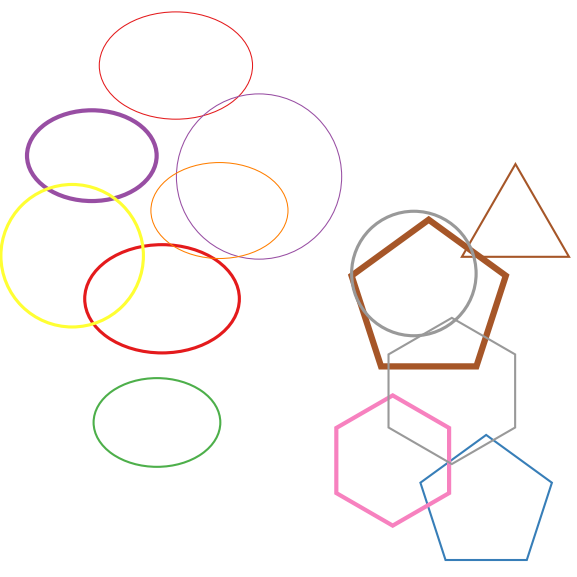[{"shape": "oval", "thickness": 1.5, "radius": 0.67, "center": [0.281, 0.482]}, {"shape": "oval", "thickness": 0.5, "radius": 0.66, "center": [0.305, 0.886]}, {"shape": "pentagon", "thickness": 1, "radius": 0.6, "center": [0.842, 0.126]}, {"shape": "oval", "thickness": 1, "radius": 0.55, "center": [0.272, 0.268]}, {"shape": "oval", "thickness": 2, "radius": 0.56, "center": [0.159, 0.73]}, {"shape": "circle", "thickness": 0.5, "radius": 0.72, "center": [0.449, 0.693]}, {"shape": "oval", "thickness": 0.5, "radius": 0.59, "center": [0.38, 0.635]}, {"shape": "circle", "thickness": 1.5, "radius": 0.62, "center": [0.125, 0.556]}, {"shape": "pentagon", "thickness": 3, "radius": 0.7, "center": [0.742, 0.478]}, {"shape": "triangle", "thickness": 1, "radius": 0.54, "center": [0.893, 0.608]}, {"shape": "hexagon", "thickness": 2, "radius": 0.56, "center": [0.68, 0.202]}, {"shape": "hexagon", "thickness": 1, "radius": 0.63, "center": [0.782, 0.322]}, {"shape": "circle", "thickness": 1.5, "radius": 0.54, "center": [0.717, 0.526]}]